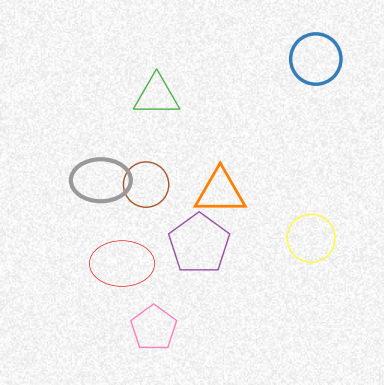[{"shape": "oval", "thickness": 0.5, "radius": 0.42, "center": [0.317, 0.315]}, {"shape": "circle", "thickness": 2.5, "radius": 0.33, "center": [0.82, 0.847]}, {"shape": "triangle", "thickness": 1, "radius": 0.35, "center": [0.407, 0.752]}, {"shape": "pentagon", "thickness": 1, "radius": 0.42, "center": [0.517, 0.367]}, {"shape": "triangle", "thickness": 2, "radius": 0.37, "center": [0.572, 0.502]}, {"shape": "circle", "thickness": 1, "radius": 0.31, "center": [0.808, 0.381]}, {"shape": "circle", "thickness": 1, "radius": 0.29, "center": [0.379, 0.521]}, {"shape": "pentagon", "thickness": 1, "radius": 0.31, "center": [0.399, 0.148]}, {"shape": "oval", "thickness": 3, "radius": 0.39, "center": [0.262, 0.532]}]